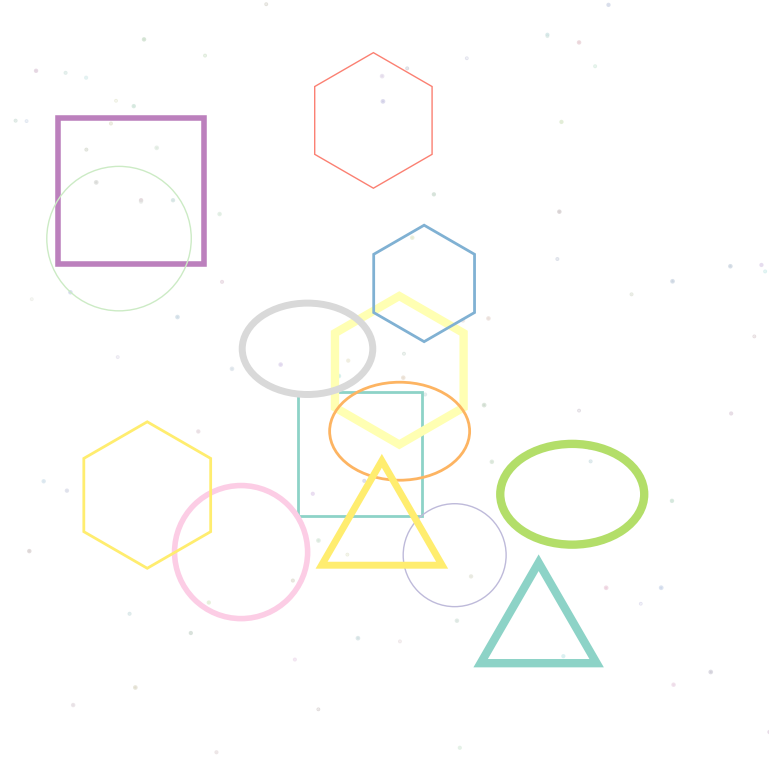[{"shape": "triangle", "thickness": 3, "radius": 0.43, "center": [0.7, 0.182]}, {"shape": "square", "thickness": 1, "radius": 0.4, "center": [0.467, 0.41]}, {"shape": "hexagon", "thickness": 3, "radius": 0.48, "center": [0.519, 0.519]}, {"shape": "circle", "thickness": 0.5, "radius": 0.33, "center": [0.59, 0.279]}, {"shape": "hexagon", "thickness": 0.5, "radius": 0.44, "center": [0.485, 0.844]}, {"shape": "hexagon", "thickness": 1, "radius": 0.38, "center": [0.551, 0.632]}, {"shape": "oval", "thickness": 1, "radius": 0.45, "center": [0.519, 0.44]}, {"shape": "oval", "thickness": 3, "radius": 0.47, "center": [0.743, 0.358]}, {"shape": "circle", "thickness": 2, "radius": 0.43, "center": [0.313, 0.283]}, {"shape": "oval", "thickness": 2.5, "radius": 0.42, "center": [0.399, 0.547]}, {"shape": "square", "thickness": 2, "radius": 0.48, "center": [0.17, 0.752]}, {"shape": "circle", "thickness": 0.5, "radius": 0.47, "center": [0.155, 0.69]}, {"shape": "triangle", "thickness": 2.5, "radius": 0.45, "center": [0.496, 0.311]}, {"shape": "hexagon", "thickness": 1, "radius": 0.48, "center": [0.191, 0.357]}]